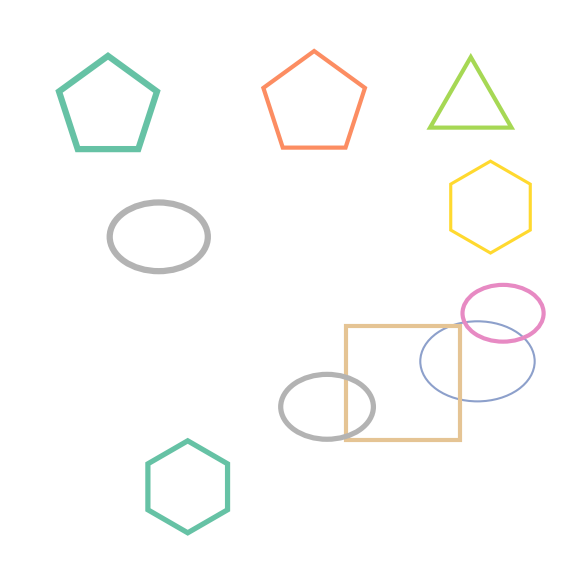[{"shape": "hexagon", "thickness": 2.5, "radius": 0.4, "center": [0.325, 0.156]}, {"shape": "pentagon", "thickness": 3, "radius": 0.45, "center": [0.187, 0.813]}, {"shape": "pentagon", "thickness": 2, "radius": 0.46, "center": [0.544, 0.818]}, {"shape": "oval", "thickness": 1, "radius": 0.5, "center": [0.827, 0.373]}, {"shape": "oval", "thickness": 2, "radius": 0.35, "center": [0.871, 0.457]}, {"shape": "triangle", "thickness": 2, "radius": 0.41, "center": [0.815, 0.819]}, {"shape": "hexagon", "thickness": 1.5, "radius": 0.4, "center": [0.849, 0.641]}, {"shape": "square", "thickness": 2, "radius": 0.49, "center": [0.698, 0.335]}, {"shape": "oval", "thickness": 3, "radius": 0.42, "center": [0.275, 0.589]}, {"shape": "oval", "thickness": 2.5, "radius": 0.4, "center": [0.566, 0.295]}]